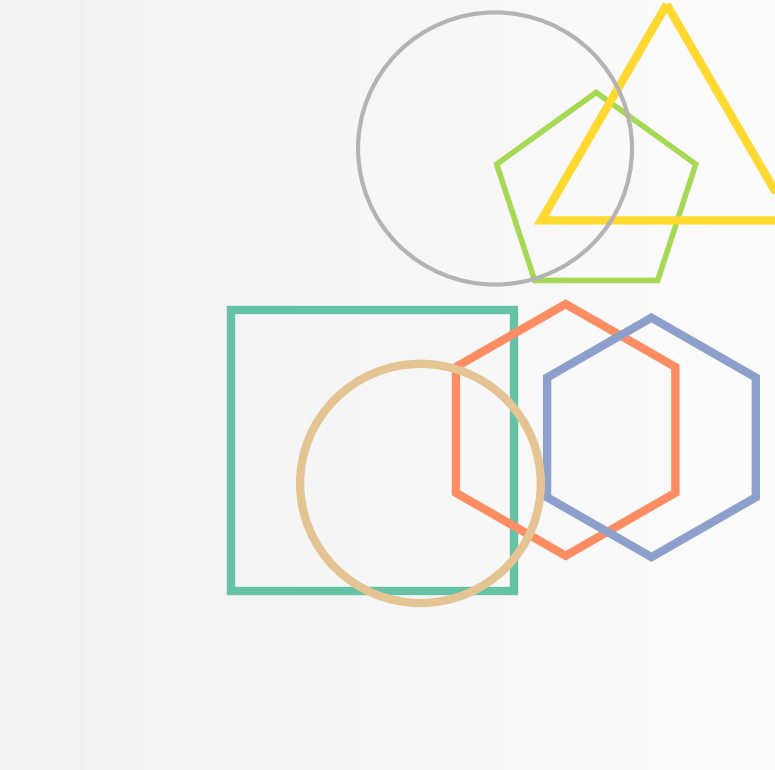[{"shape": "square", "thickness": 3, "radius": 0.91, "center": [0.481, 0.415]}, {"shape": "hexagon", "thickness": 3, "radius": 0.82, "center": [0.73, 0.442]}, {"shape": "hexagon", "thickness": 3, "radius": 0.78, "center": [0.841, 0.432]}, {"shape": "pentagon", "thickness": 2, "radius": 0.68, "center": [0.769, 0.745]}, {"shape": "triangle", "thickness": 3, "radius": 0.93, "center": [0.86, 0.807]}, {"shape": "circle", "thickness": 3, "radius": 0.78, "center": [0.543, 0.372]}, {"shape": "circle", "thickness": 1.5, "radius": 0.88, "center": [0.639, 0.807]}]